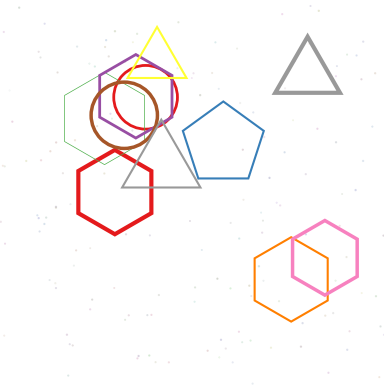[{"shape": "hexagon", "thickness": 3, "radius": 0.55, "center": [0.298, 0.501]}, {"shape": "circle", "thickness": 2, "radius": 0.41, "center": [0.378, 0.747]}, {"shape": "pentagon", "thickness": 1.5, "radius": 0.55, "center": [0.58, 0.626]}, {"shape": "hexagon", "thickness": 0.5, "radius": 0.6, "center": [0.272, 0.692]}, {"shape": "hexagon", "thickness": 2, "radius": 0.54, "center": [0.353, 0.75]}, {"shape": "hexagon", "thickness": 1.5, "radius": 0.55, "center": [0.756, 0.274]}, {"shape": "triangle", "thickness": 1.5, "radius": 0.44, "center": [0.408, 0.842]}, {"shape": "circle", "thickness": 2.5, "radius": 0.43, "center": [0.323, 0.701]}, {"shape": "hexagon", "thickness": 2.5, "radius": 0.48, "center": [0.844, 0.33]}, {"shape": "triangle", "thickness": 3, "radius": 0.49, "center": [0.799, 0.808]}, {"shape": "triangle", "thickness": 1.5, "radius": 0.59, "center": [0.419, 0.572]}]